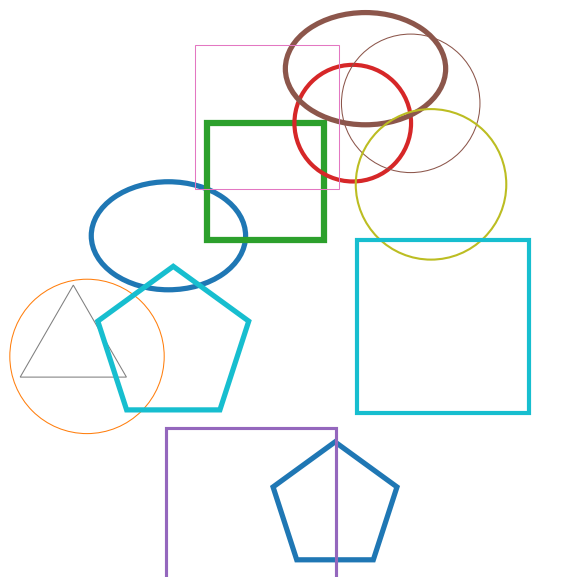[{"shape": "pentagon", "thickness": 2.5, "radius": 0.56, "center": [0.58, 0.121]}, {"shape": "oval", "thickness": 2.5, "radius": 0.67, "center": [0.292, 0.591]}, {"shape": "circle", "thickness": 0.5, "radius": 0.67, "center": [0.151, 0.382]}, {"shape": "square", "thickness": 3, "radius": 0.51, "center": [0.459, 0.684]}, {"shape": "circle", "thickness": 2, "radius": 0.5, "center": [0.611, 0.786]}, {"shape": "square", "thickness": 1.5, "radius": 0.74, "center": [0.435, 0.111]}, {"shape": "oval", "thickness": 2.5, "radius": 0.69, "center": [0.633, 0.88]}, {"shape": "circle", "thickness": 0.5, "radius": 0.6, "center": [0.711, 0.82]}, {"shape": "square", "thickness": 0.5, "radius": 0.62, "center": [0.463, 0.797]}, {"shape": "triangle", "thickness": 0.5, "radius": 0.53, "center": [0.127, 0.399]}, {"shape": "circle", "thickness": 1, "radius": 0.65, "center": [0.746, 0.68]}, {"shape": "square", "thickness": 2, "radius": 0.75, "center": [0.767, 0.434]}, {"shape": "pentagon", "thickness": 2.5, "radius": 0.69, "center": [0.3, 0.401]}]